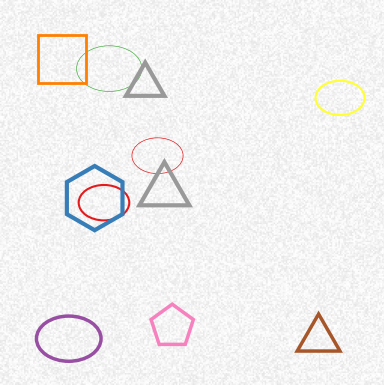[{"shape": "oval", "thickness": 0.5, "radius": 0.33, "center": [0.409, 0.596]}, {"shape": "oval", "thickness": 1.5, "radius": 0.33, "center": [0.27, 0.474]}, {"shape": "hexagon", "thickness": 3, "radius": 0.42, "center": [0.246, 0.485]}, {"shape": "oval", "thickness": 0.5, "radius": 0.42, "center": [0.284, 0.822]}, {"shape": "oval", "thickness": 2.5, "radius": 0.42, "center": [0.179, 0.12]}, {"shape": "square", "thickness": 2, "radius": 0.31, "center": [0.162, 0.847]}, {"shape": "oval", "thickness": 1.5, "radius": 0.32, "center": [0.883, 0.746]}, {"shape": "triangle", "thickness": 2.5, "radius": 0.32, "center": [0.828, 0.12]}, {"shape": "pentagon", "thickness": 2.5, "radius": 0.29, "center": [0.447, 0.152]}, {"shape": "triangle", "thickness": 3, "radius": 0.29, "center": [0.377, 0.78]}, {"shape": "triangle", "thickness": 3, "radius": 0.37, "center": [0.427, 0.504]}]